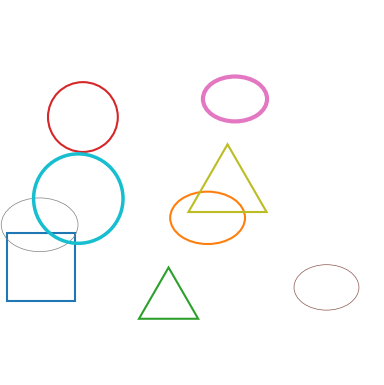[{"shape": "square", "thickness": 1.5, "radius": 0.44, "center": [0.107, 0.306]}, {"shape": "oval", "thickness": 1.5, "radius": 0.49, "center": [0.539, 0.434]}, {"shape": "triangle", "thickness": 1.5, "radius": 0.44, "center": [0.438, 0.216]}, {"shape": "circle", "thickness": 1.5, "radius": 0.45, "center": [0.215, 0.696]}, {"shape": "oval", "thickness": 0.5, "radius": 0.42, "center": [0.848, 0.253]}, {"shape": "oval", "thickness": 3, "radius": 0.42, "center": [0.61, 0.743]}, {"shape": "oval", "thickness": 0.5, "radius": 0.5, "center": [0.103, 0.416]}, {"shape": "triangle", "thickness": 1.5, "radius": 0.59, "center": [0.591, 0.508]}, {"shape": "circle", "thickness": 2.5, "radius": 0.58, "center": [0.203, 0.484]}]